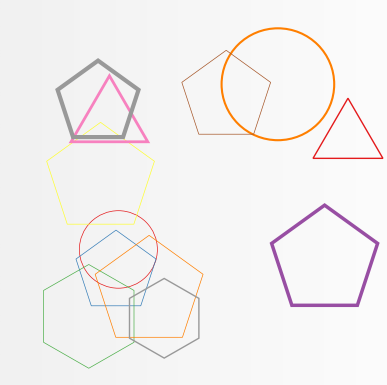[{"shape": "circle", "thickness": 0.5, "radius": 0.5, "center": [0.305, 0.352]}, {"shape": "triangle", "thickness": 1, "radius": 0.52, "center": [0.898, 0.641]}, {"shape": "pentagon", "thickness": 0.5, "radius": 0.54, "center": [0.299, 0.294]}, {"shape": "hexagon", "thickness": 0.5, "radius": 0.67, "center": [0.229, 0.178]}, {"shape": "pentagon", "thickness": 2.5, "radius": 0.72, "center": [0.838, 0.323]}, {"shape": "circle", "thickness": 1.5, "radius": 0.73, "center": [0.717, 0.781]}, {"shape": "pentagon", "thickness": 0.5, "radius": 0.73, "center": [0.385, 0.242]}, {"shape": "pentagon", "thickness": 0.5, "radius": 0.73, "center": [0.259, 0.536]}, {"shape": "pentagon", "thickness": 0.5, "radius": 0.6, "center": [0.584, 0.749]}, {"shape": "triangle", "thickness": 2, "radius": 0.57, "center": [0.282, 0.689]}, {"shape": "pentagon", "thickness": 3, "radius": 0.55, "center": [0.253, 0.733]}, {"shape": "hexagon", "thickness": 1, "radius": 0.52, "center": [0.424, 0.173]}]